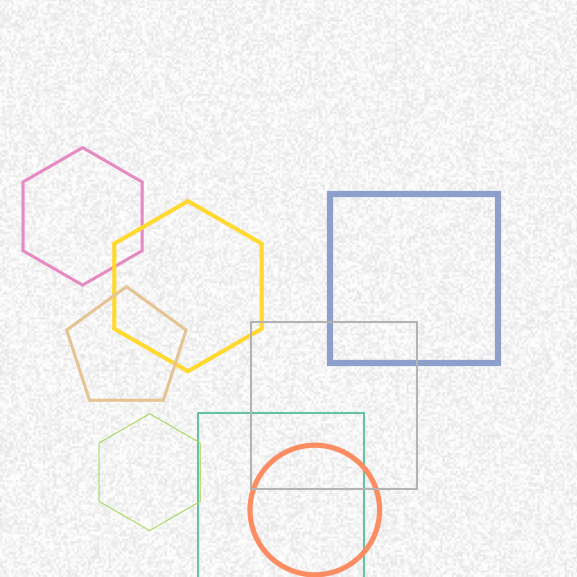[{"shape": "square", "thickness": 1, "radius": 0.72, "center": [0.487, 0.14]}, {"shape": "circle", "thickness": 2.5, "radius": 0.56, "center": [0.545, 0.116]}, {"shape": "square", "thickness": 3, "radius": 0.73, "center": [0.717, 0.517]}, {"shape": "hexagon", "thickness": 1.5, "radius": 0.6, "center": [0.143, 0.624]}, {"shape": "hexagon", "thickness": 0.5, "radius": 0.51, "center": [0.259, 0.182]}, {"shape": "hexagon", "thickness": 2, "radius": 0.74, "center": [0.326, 0.504]}, {"shape": "pentagon", "thickness": 1.5, "radius": 0.54, "center": [0.219, 0.394]}, {"shape": "square", "thickness": 1, "radius": 0.72, "center": [0.578, 0.297]}]